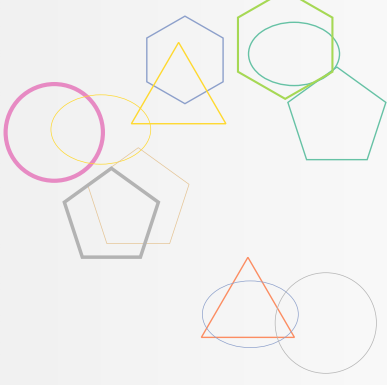[{"shape": "pentagon", "thickness": 1, "radius": 0.66, "center": [0.869, 0.693]}, {"shape": "oval", "thickness": 1, "radius": 0.59, "center": [0.759, 0.86]}, {"shape": "triangle", "thickness": 1, "radius": 0.69, "center": [0.64, 0.193]}, {"shape": "hexagon", "thickness": 1, "radius": 0.57, "center": [0.477, 0.844]}, {"shape": "oval", "thickness": 0.5, "radius": 0.62, "center": [0.646, 0.184]}, {"shape": "circle", "thickness": 3, "radius": 0.63, "center": [0.14, 0.656]}, {"shape": "hexagon", "thickness": 1.5, "radius": 0.7, "center": [0.736, 0.884]}, {"shape": "oval", "thickness": 0.5, "radius": 0.64, "center": [0.26, 0.664]}, {"shape": "triangle", "thickness": 1, "radius": 0.7, "center": [0.461, 0.749]}, {"shape": "pentagon", "thickness": 0.5, "radius": 0.69, "center": [0.357, 0.479]}, {"shape": "circle", "thickness": 0.5, "radius": 0.65, "center": [0.841, 0.161]}, {"shape": "pentagon", "thickness": 2.5, "radius": 0.64, "center": [0.287, 0.435]}]